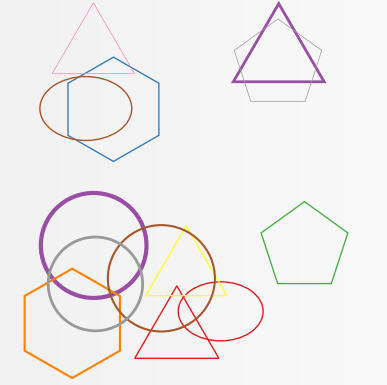[{"shape": "oval", "thickness": 1, "radius": 0.55, "center": [0.569, 0.191]}, {"shape": "triangle", "thickness": 1, "radius": 0.63, "center": [0.456, 0.132]}, {"shape": "hexagon", "thickness": 1, "radius": 0.68, "center": [0.293, 0.716]}, {"shape": "pentagon", "thickness": 1, "radius": 0.59, "center": [0.786, 0.359]}, {"shape": "triangle", "thickness": 2, "radius": 0.68, "center": [0.719, 0.855]}, {"shape": "circle", "thickness": 3, "radius": 0.68, "center": [0.242, 0.362]}, {"shape": "hexagon", "thickness": 1.5, "radius": 0.71, "center": [0.187, 0.16]}, {"shape": "triangle", "thickness": 1, "radius": 0.6, "center": [0.481, 0.293]}, {"shape": "circle", "thickness": 1.5, "radius": 0.69, "center": [0.416, 0.277]}, {"shape": "oval", "thickness": 1, "radius": 0.59, "center": [0.221, 0.718]}, {"shape": "triangle", "thickness": 0.5, "radius": 0.61, "center": [0.241, 0.87]}, {"shape": "pentagon", "thickness": 0.5, "radius": 0.59, "center": [0.717, 0.832]}, {"shape": "circle", "thickness": 2, "radius": 0.61, "center": [0.246, 0.263]}]